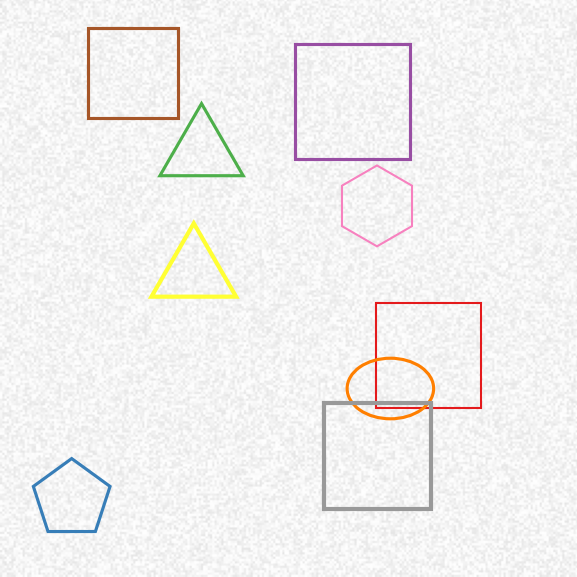[{"shape": "square", "thickness": 1, "radius": 0.46, "center": [0.742, 0.383]}, {"shape": "pentagon", "thickness": 1.5, "radius": 0.35, "center": [0.124, 0.135]}, {"shape": "triangle", "thickness": 1.5, "radius": 0.42, "center": [0.349, 0.736]}, {"shape": "square", "thickness": 1.5, "radius": 0.5, "center": [0.61, 0.823]}, {"shape": "oval", "thickness": 1.5, "radius": 0.37, "center": [0.676, 0.326]}, {"shape": "triangle", "thickness": 2, "radius": 0.42, "center": [0.336, 0.528]}, {"shape": "square", "thickness": 1.5, "radius": 0.39, "center": [0.23, 0.873]}, {"shape": "hexagon", "thickness": 1, "radius": 0.35, "center": [0.653, 0.643]}, {"shape": "square", "thickness": 2, "radius": 0.46, "center": [0.654, 0.21]}]